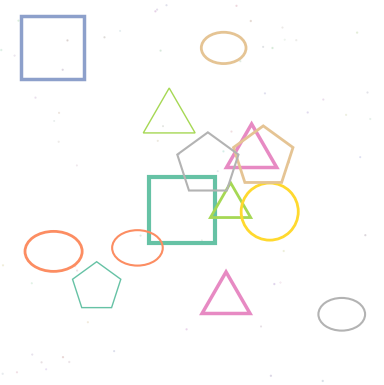[{"shape": "square", "thickness": 3, "radius": 0.43, "center": [0.472, 0.455]}, {"shape": "pentagon", "thickness": 1, "radius": 0.33, "center": [0.251, 0.254]}, {"shape": "oval", "thickness": 1.5, "radius": 0.33, "center": [0.357, 0.356]}, {"shape": "oval", "thickness": 2, "radius": 0.37, "center": [0.139, 0.347]}, {"shape": "square", "thickness": 2.5, "radius": 0.41, "center": [0.136, 0.877]}, {"shape": "triangle", "thickness": 2.5, "radius": 0.36, "center": [0.587, 0.222]}, {"shape": "triangle", "thickness": 2.5, "radius": 0.38, "center": [0.654, 0.603]}, {"shape": "triangle", "thickness": 1, "radius": 0.39, "center": [0.439, 0.694]}, {"shape": "triangle", "thickness": 2, "radius": 0.3, "center": [0.599, 0.465]}, {"shape": "circle", "thickness": 2, "radius": 0.37, "center": [0.701, 0.45]}, {"shape": "oval", "thickness": 2, "radius": 0.29, "center": [0.581, 0.876]}, {"shape": "pentagon", "thickness": 2, "radius": 0.41, "center": [0.684, 0.592]}, {"shape": "oval", "thickness": 1.5, "radius": 0.3, "center": [0.888, 0.184]}, {"shape": "pentagon", "thickness": 1.5, "radius": 0.42, "center": [0.54, 0.573]}]